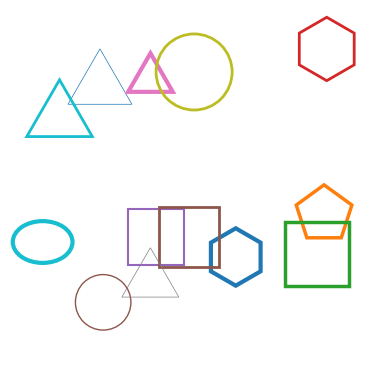[{"shape": "triangle", "thickness": 0.5, "radius": 0.48, "center": [0.26, 0.777]}, {"shape": "hexagon", "thickness": 3, "radius": 0.37, "center": [0.612, 0.333]}, {"shape": "pentagon", "thickness": 2.5, "radius": 0.38, "center": [0.842, 0.444]}, {"shape": "square", "thickness": 2.5, "radius": 0.42, "center": [0.823, 0.341]}, {"shape": "hexagon", "thickness": 2, "radius": 0.41, "center": [0.849, 0.873]}, {"shape": "square", "thickness": 1.5, "radius": 0.37, "center": [0.406, 0.385]}, {"shape": "circle", "thickness": 1, "radius": 0.36, "center": [0.268, 0.215]}, {"shape": "square", "thickness": 2, "radius": 0.39, "center": [0.491, 0.384]}, {"shape": "triangle", "thickness": 3, "radius": 0.33, "center": [0.391, 0.795]}, {"shape": "triangle", "thickness": 0.5, "radius": 0.43, "center": [0.39, 0.271]}, {"shape": "circle", "thickness": 2, "radius": 0.49, "center": [0.504, 0.813]}, {"shape": "triangle", "thickness": 2, "radius": 0.49, "center": [0.155, 0.694]}, {"shape": "oval", "thickness": 3, "radius": 0.39, "center": [0.111, 0.371]}]